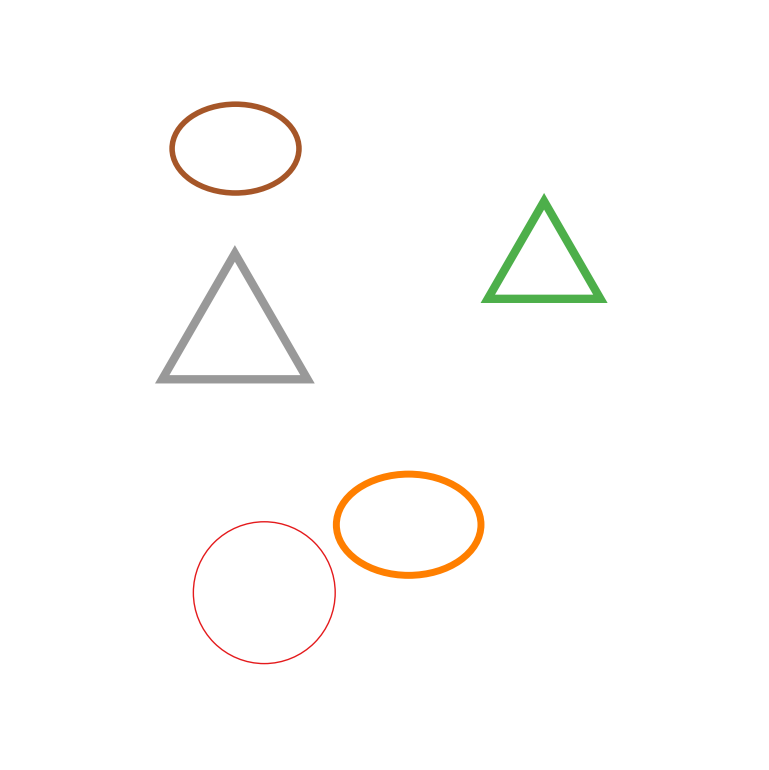[{"shape": "circle", "thickness": 0.5, "radius": 0.46, "center": [0.343, 0.23]}, {"shape": "triangle", "thickness": 3, "radius": 0.42, "center": [0.707, 0.654]}, {"shape": "oval", "thickness": 2.5, "radius": 0.47, "center": [0.531, 0.319]}, {"shape": "oval", "thickness": 2, "radius": 0.41, "center": [0.306, 0.807]}, {"shape": "triangle", "thickness": 3, "radius": 0.54, "center": [0.305, 0.562]}]